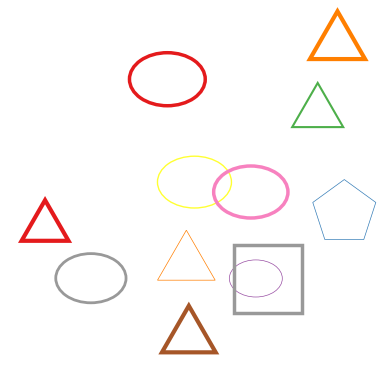[{"shape": "triangle", "thickness": 3, "radius": 0.35, "center": [0.117, 0.41]}, {"shape": "oval", "thickness": 2.5, "radius": 0.49, "center": [0.435, 0.794]}, {"shape": "pentagon", "thickness": 0.5, "radius": 0.43, "center": [0.894, 0.448]}, {"shape": "triangle", "thickness": 1.5, "radius": 0.38, "center": [0.825, 0.708]}, {"shape": "oval", "thickness": 0.5, "radius": 0.34, "center": [0.664, 0.277]}, {"shape": "triangle", "thickness": 3, "radius": 0.41, "center": [0.877, 0.888]}, {"shape": "triangle", "thickness": 0.5, "radius": 0.43, "center": [0.484, 0.316]}, {"shape": "oval", "thickness": 1, "radius": 0.48, "center": [0.505, 0.527]}, {"shape": "triangle", "thickness": 3, "radius": 0.4, "center": [0.49, 0.125]}, {"shape": "oval", "thickness": 2.5, "radius": 0.48, "center": [0.651, 0.501]}, {"shape": "oval", "thickness": 2, "radius": 0.46, "center": [0.236, 0.277]}, {"shape": "square", "thickness": 2.5, "radius": 0.44, "center": [0.696, 0.274]}]